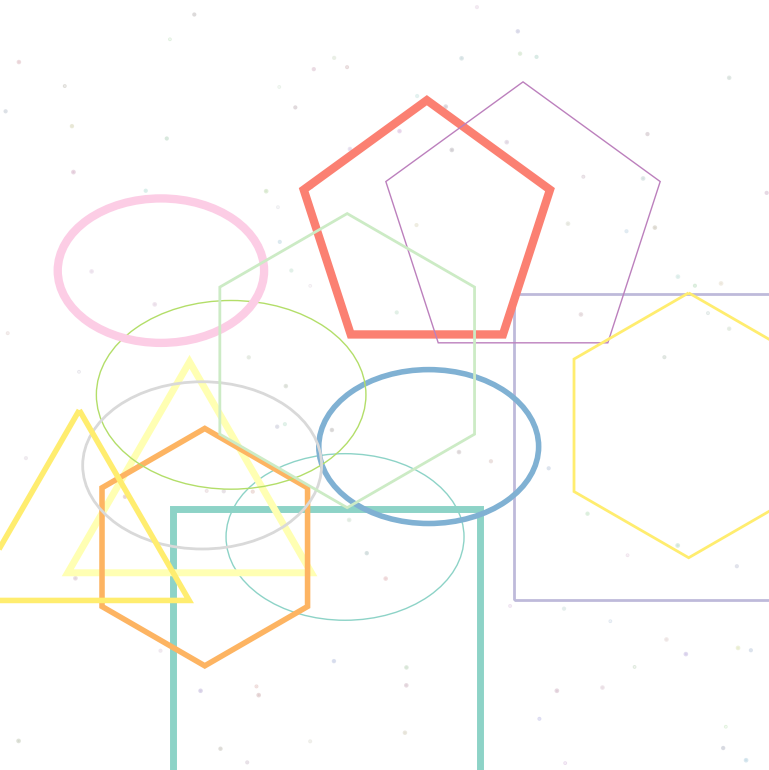[{"shape": "oval", "thickness": 0.5, "radius": 0.77, "center": [0.448, 0.303]}, {"shape": "square", "thickness": 2.5, "radius": 1.0, "center": [0.424, 0.14]}, {"shape": "triangle", "thickness": 2.5, "radius": 0.91, "center": [0.246, 0.347]}, {"shape": "square", "thickness": 1, "radius": 0.99, "center": [0.867, 0.419]}, {"shape": "pentagon", "thickness": 3, "radius": 0.84, "center": [0.554, 0.702]}, {"shape": "oval", "thickness": 2, "radius": 0.71, "center": [0.557, 0.42]}, {"shape": "hexagon", "thickness": 2, "radius": 0.77, "center": [0.266, 0.289]}, {"shape": "oval", "thickness": 0.5, "radius": 0.88, "center": [0.3, 0.487]}, {"shape": "oval", "thickness": 3, "radius": 0.67, "center": [0.209, 0.648]}, {"shape": "oval", "thickness": 1, "radius": 0.78, "center": [0.263, 0.396]}, {"shape": "pentagon", "thickness": 0.5, "radius": 0.94, "center": [0.679, 0.706]}, {"shape": "hexagon", "thickness": 1, "radius": 0.95, "center": [0.451, 0.532]}, {"shape": "hexagon", "thickness": 1, "radius": 0.86, "center": [0.894, 0.448]}, {"shape": "triangle", "thickness": 2, "radius": 0.82, "center": [0.103, 0.303]}]